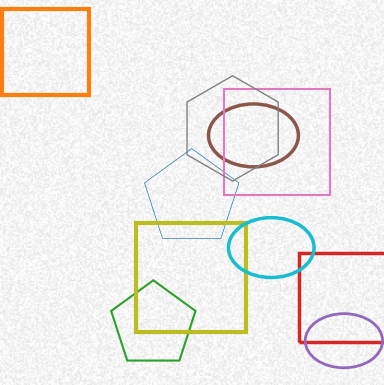[{"shape": "pentagon", "thickness": 0.5, "radius": 0.64, "center": [0.498, 0.485]}, {"shape": "square", "thickness": 3, "radius": 0.56, "center": [0.118, 0.865]}, {"shape": "pentagon", "thickness": 1.5, "radius": 0.58, "center": [0.398, 0.157]}, {"shape": "square", "thickness": 2.5, "radius": 0.57, "center": [0.892, 0.227]}, {"shape": "oval", "thickness": 2, "radius": 0.5, "center": [0.893, 0.115]}, {"shape": "oval", "thickness": 2.5, "radius": 0.58, "center": [0.658, 0.648]}, {"shape": "square", "thickness": 1.5, "radius": 0.69, "center": [0.72, 0.632]}, {"shape": "hexagon", "thickness": 1, "radius": 0.68, "center": [0.604, 0.667]}, {"shape": "square", "thickness": 3, "radius": 0.71, "center": [0.496, 0.279]}, {"shape": "oval", "thickness": 2.5, "radius": 0.56, "center": [0.705, 0.357]}]